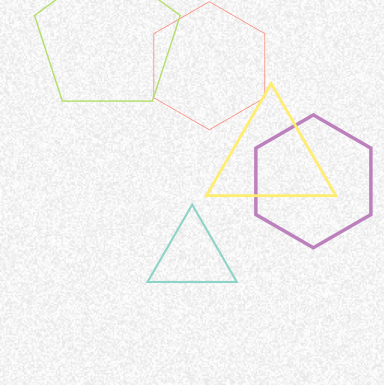[{"shape": "triangle", "thickness": 1.5, "radius": 0.67, "center": [0.499, 0.335]}, {"shape": "hexagon", "thickness": 0.5, "radius": 0.83, "center": [0.544, 0.829]}, {"shape": "pentagon", "thickness": 1, "radius": 1.0, "center": [0.279, 0.898]}, {"shape": "hexagon", "thickness": 2.5, "radius": 0.86, "center": [0.814, 0.529]}, {"shape": "triangle", "thickness": 2, "radius": 0.97, "center": [0.704, 0.589]}]